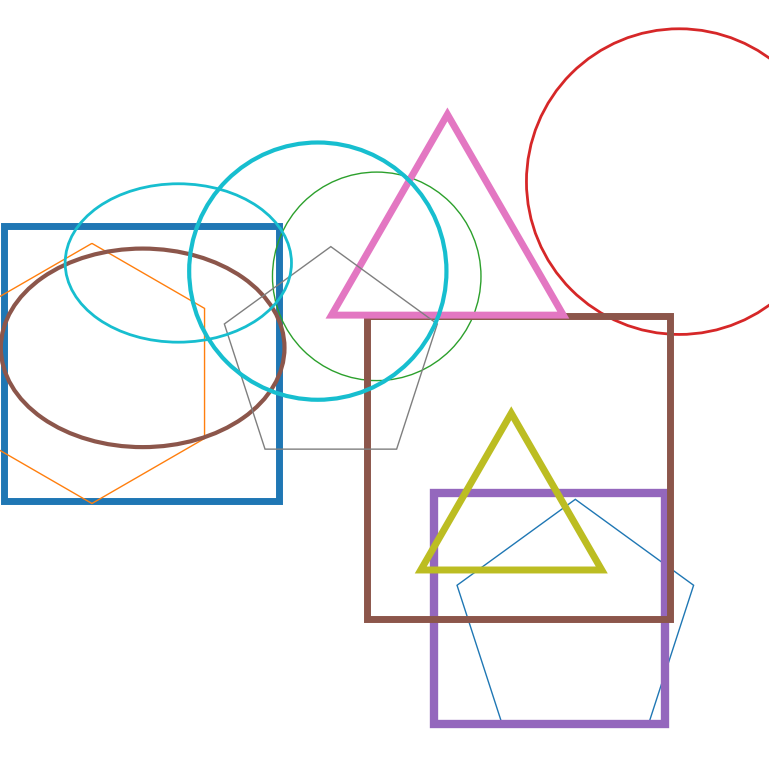[{"shape": "square", "thickness": 2.5, "radius": 0.89, "center": [0.184, 0.528]}, {"shape": "pentagon", "thickness": 0.5, "radius": 0.81, "center": [0.747, 0.19]}, {"shape": "hexagon", "thickness": 0.5, "radius": 0.84, "center": [0.119, 0.515]}, {"shape": "circle", "thickness": 0.5, "radius": 0.68, "center": [0.489, 0.641]}, {"shape": "circle", "thickness": 1, "radius": 0.99, "center": [0.882, 0.764]}, {"shape": "square", "thickness": 3, "radius": 0.75, "center": [0.714, 0.21]}, {"shape": "square", "thickness": 2.5, "radius": 0.98, "center": [0.674, 0.393]}, {"shape": "oval", "thickness": 1.5, "radius": 0.92, "center": [0.185, 0.548]}, {"shape": "triangle", "thickness": 2.5, "radius": 0.87, "center": [0.581, 0.678]}, {"shape": "pentagon", "thickness": 0.5, "radius": 0.73, "center": [0.43, 0.534]}, {"shape": "triangle", "thickness": 2.5, "radius": 0.68, "center": [0.664, 0.328]}, {"shape": "circle", "thickness": 1.5, "radius": 0.84, "center": [0.413, 0.648]}, {"shape": "oval", "thickness": 1, "radius": 0.73, "center": [0.232, 0.658]}]